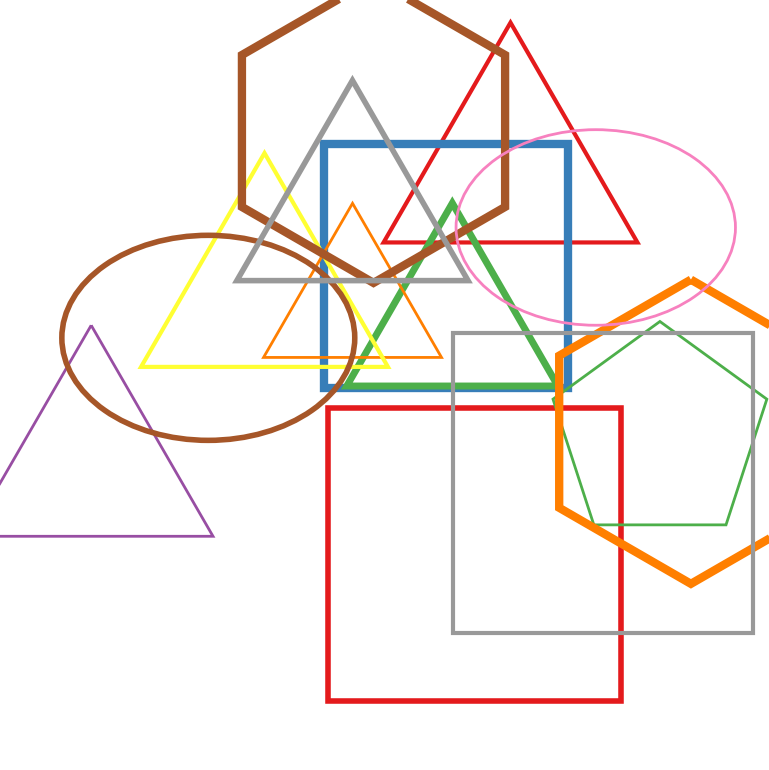[{"shape": "triangle", "thickness": 1.5, "radius": 0.95, "center": [0.663, 0.78]}, {"shape": "square", "thickness": 2, "radius": 0.95, "center": [0.616, 0.28]}, {"shape": "square", "thickness": 3, "radius": 0.79, "center": [0.58, 0.654]}, {"shape": "triangle", "thickness": 2.5, "radius": 0.79, "center": [0.587, 0.578]}, {"shape": "pentagon", "thickness": 1, "radius": 0.73, "center": [0.857, 0.436]}, {"shape": "triangle", "thickness": 1, "radius": 0.91, "center": [0.118, 0.395]}, {"shape": "hexagon", "thickness": 3, "radius": 0.99, "center": [0.897, 0.439]}, {"shape": "triangle", "thickness": 1, "radius": 0.67, "center": [0.458, 0.603]}, {"shape": "triangle", "thickness": 1.5, "radius": 0.93, "center": [0.344, 0.616]}, {"shape": "hexagon", "thickness": 3, "radius": 0.99, "center": [0.485, 0.83]}, {"shape": "oval", "thickness": 2, "radius": 0.95, "center": [0.271, 0.561]}, {"shape": "oval", "thickness": 1, "radius": 0.91, "center": [0.774, 0.705]}, {"shape": "square", "thickness": 1.5, "radius": 0.97, "center": [0.783, 0.373]}, {"shape": "triangle", "thickness": 2, "radius": 0.87, "center": [0.458, 0.722]}]